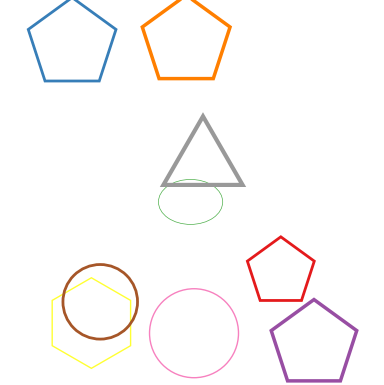[{"shape": "pentagon", "thickness": 2, "radius": 0.46, "center": [0.729, 0.293]}, {"shape": "pentagon", "thickness": 2, "radius": 0.6, "center": [0.187, 0.886]}, {"shape": "oval", "thickness": 0.5, "radius": 0.42, "center": [0.495, 0.476]}, {"shape": "pentagon", "thickness": 2.5, "radius": 0.58, "center": [0.816, 0.105]}, {"shape": "pentagon", "thickness": 2.5, "radius": 0.6, "center": [0.484, 0.893]}, {"shape": "hexagon", "thickness": 1, "radius": 0.59, "center": [0.237, 0.161]}, {"shape": "circle", "thickness": 2, "radius": 0.48, "center": [0.26, 0.216]}, {"shape": "circle", "thickness": 1, "radius": 0.58, "center": [0.504, 0.134]}, {"shape": "triangle", "thickness": 3, "radius": 0.59, "center": [0.527, 0.579]}]